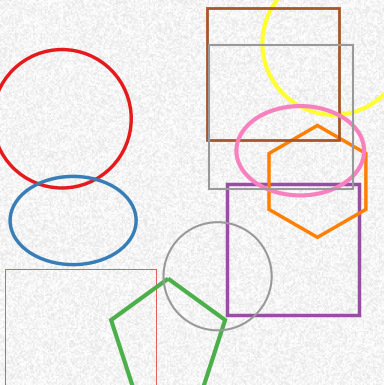[{"shape": "square", "thickness": 0.5, "radius": 0.98, "center": [0.208, 0.104]}, {"shape": "circle", "thickness": 2.5, "radius": 0.9, "center": [0.161, 0.692]}, {"shape": "oval", "thickness": 2.5, "radius": 0.82, "center": [0.19, 0.427]}, {"shape": "pentagon", "thickness": 3, "radius": 0.78, "center": [0.437, 0.121]}, {"shape": "square", "thickness": 2.5, "radius": 0.85, "center": [0.761, 0.352]}, {"shape": "hexagon", "thickness": 2.5, "radius": 0.73, "center": [0.825, 0.529]}, {"shape": "circle", "thickness": 3, "radius": 0.93, "center": [0.867, 0.887]}, {"shape": "square", "thickness": 2, "radius": 0.86, "center": [0.709, 0.808]}, {"shape": "oval", "thickness": 3, "radius": 0.83, "center": [0.78, 0.608]}, {"shape": "square", "thickness": 1.5, "radius": 0.93, "center": [0.73, 0.696]}, {"shape": "circle", "thickness": 1.5, "radius": 0.7, "center": [0.565, 0.282]}]